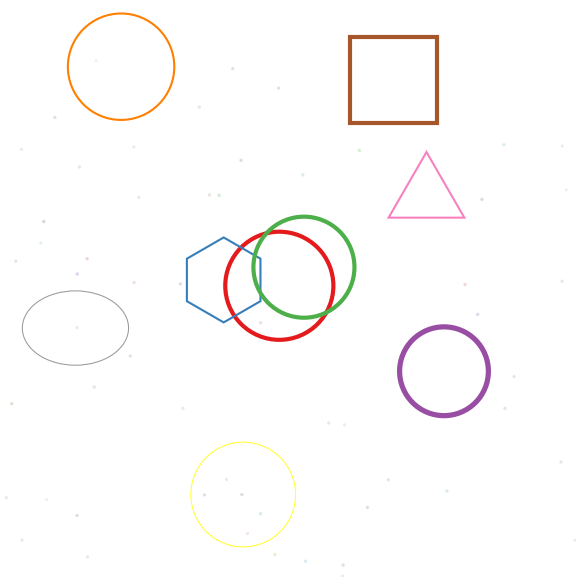[{"shape": "circle", "thickness": 2, "radius": 0.47, "center": [0.484, 0.504]}, {"shape": "hexagon", "thickness": 1, "radius": 0.37, "center": [0.387, 0.514]}, {"shape": "circle", "thickness": 2, "radius": 0.44, "center": [0.526, 0.536]}, {"shape": "circle", "thickness": 2.5, "radius": 0.38, "center": [0.769, 0.356]}, {"shape": "circle", "thickness": 1, "radius": 0.46, "center": [0.21, 0.884]}, {"shape": "circle", "thickness": 0.5, "radius": 0.45, "center": [0.421, 0.143]}, {"shape": "square", "thickness": 2, "radius": 0.37, "center": [0.681, 0.861]}, {"shape": "triangle", "thickness": 1, "radius": 0.38, "center": [0.739, 0.66]}, {"shape": "oval", "thickness": 0.5, "radius": 0.46, "center": [0.131, 0.431]}]